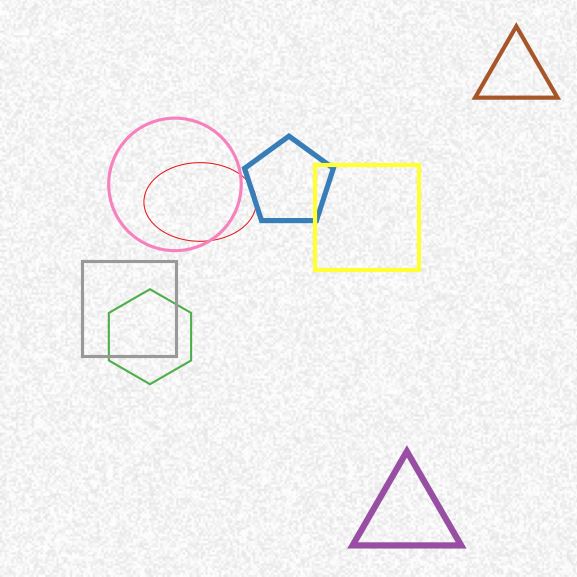[{"shape": "oval", "thickness": 0.5, "radius": 0.49, "center": [0.346, 0.649]}, {"shape": "pentagon", "thickness": 2.5, "radius": 0.4, "center": [0.5, 0.683]}, {"shape": "hexagon", "thickness": 1, "radius": 0.41, "center": [0.26, 0.416]}, {"shape": "triangle", "thickness": 3, "radius": 0.54, "center": [0.705, 0.109]}, {"shape": "square", "thickness": 2, "radius": 0.45, "center": [0.635, 0.622]}, {"shape": "triangle", "thickness": 2, "radius": 0.41, "center": [0.894, 0.871]}, {"shape": "circle", "thickness": 1.5, "radius": 0.57, "center": [0.303, 0.68]}, {"shape": "square", "thickness": 1.5, "radius": 0.41, "center": [0.223, 0.465]}]